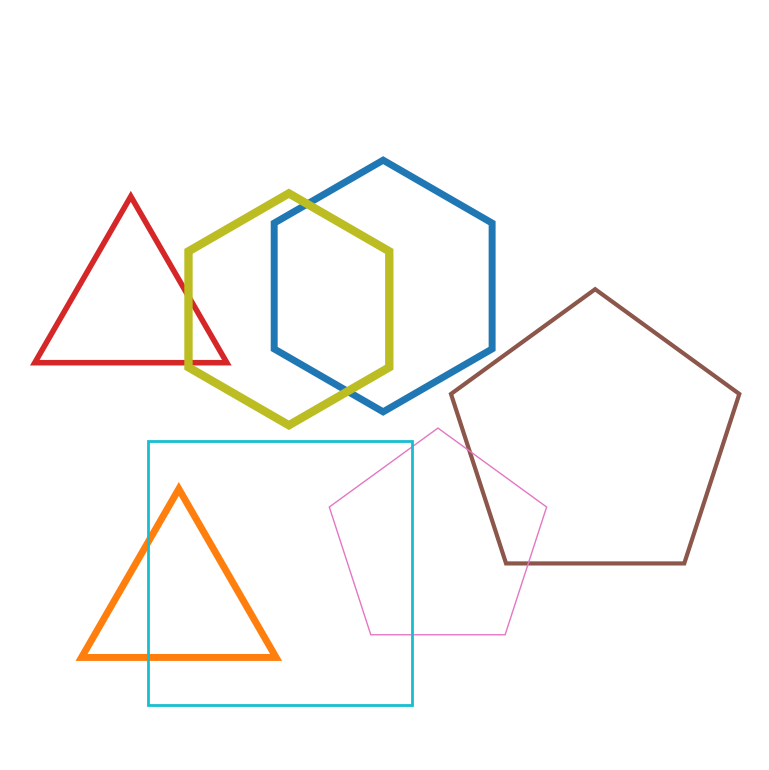[{"shape": "hexagon", "thickness": 2.5, "radius": 0.82, "center": [0.498, 0.629]}, {"shape": "triangle", "thickness": 2.5, "radius": 0.73, "center": [0.232, 0.219]}, {"shape": "triangle", "thickness": 2, "radius": 0.72, "center": [0.17, 0.601]}, {"shape": "pentagon", "thickness": 1.5, "radius": 0.98, "center": [0.773, 0.428]}, {"shape": "pentagon", "thickness": 0.5, "radius": 0.74, "center": [0.569, 0.296]}, {"shape": "hexagon", "thickness": 3, "radius": 0.75, "center": [0.375, 0.598]}, {"shape": "square", "thickness": 1, "radius": 0.86, "center": [0.364, 0.256]}]